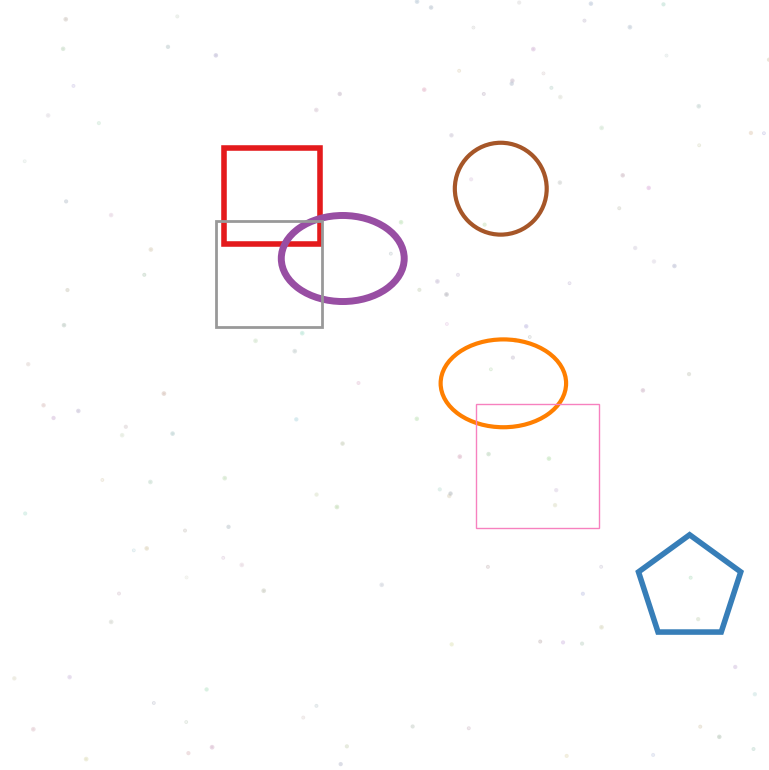[{"shape": "square", "thickness": 2, "radius": 0.31, "center": [0.353, 0.745]}, {"shape": "pentagon", "thickness": 2, "radius": 0.35, "center": [0.896, 0.236]}, {"shape": "oval", "thickness": 2.5, "radius": 0.4, "center": [0.445, 0.664]}, {"shape": "oval", "thickness": 1.5, "radius": 0.41, "center": [0.654, 0.502]}, {"shape": "circle", "thickness": 1.5, "radius": 0.3, "center": [0.65, 0.755]}, {"shape": "square", "thickness": 0.5, "radius": 0.4, "center": [0.698, 0.395]}, {"shape": "square", "thickness": 1, "radius": 0.34, "center": [0.35, 0.644]}]